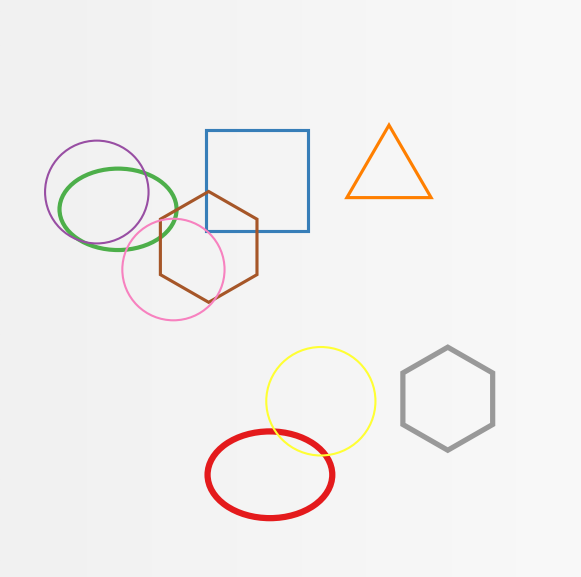[{"shape": "oval", "thickness": 3, "radius": 0.54, "center": [0.464, 0.177]}, {"shape": "square", "thickness": 1.5, "radius": 0.44, "center": [0.443, 0.687]}, {"shape": "oval", "thickness": 2, "radius": 0.5, "center": [0.203, 0.637]}, {"shape": "circle", "thickness": 1, "radius": 0.45, "center": [0.167, 0.667]}, {"shape": "triangle", "thickness": 1.5, "radius": 0.42, "center": [0.669, 0.699]}, {"shape": "circle", "thickness": 1, "radius": 0.47, "center": [0.552, 0.304]}, {"shape": "hexagon", "thickness": 1.5, "radius": 0.48, "center": [0.359, 0.572]}, {"shape": "circle", "thickness": 1, "radius": 0.44, "center": [0.298, 0.532]}, {"shape": "hexagon", "thickness": 2.5, "radius": 0.45, "center": [0.77, 0.309]}]